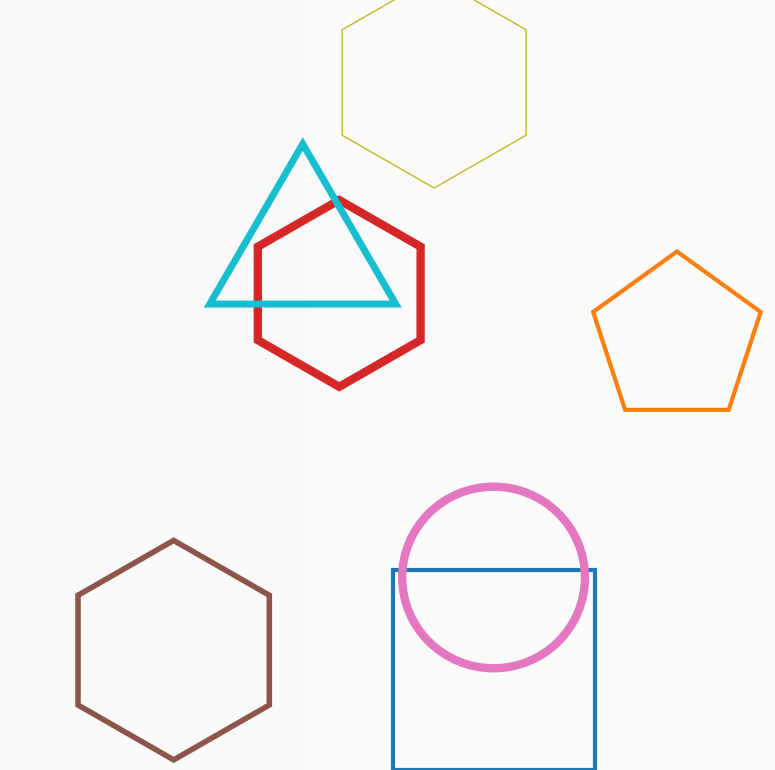[{"shape": "square", "thickness": 1.5, "radius": 0.65, "center": [0.637, 0.129]}, {"shape": "pentagon", "thickness": 1.5, "radius": 0.57, "center": [0.873, 0.56]}, {"shape": "hexagon", "thickness": 3, "radius": 0.61, "center": [0.438, 0.619]}, {"shape": "hexagon", "thickness": 2, "radius": 0.71, "center": [0.224, 0.156]}, {"shape": "circle", "thickness": 3, "radius": 0.59, "center": [0.637, 0.25]}, {"shape": "hexagon", "thickness": 0.5, "radius": 0.69, "center": [0.56, 0.893]}, {"shape": "triangle", "thickness": 2.5, "radius": 0.69, "center": [0.391, 0.674]}]